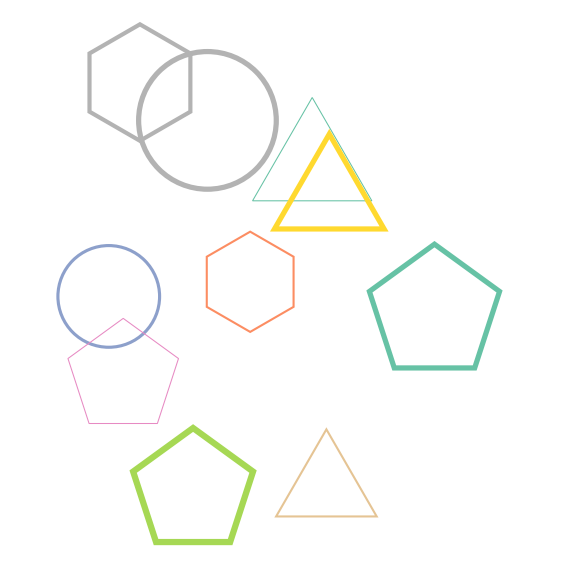[{"shape": "pentagon", "thickness": 2.5, "radius": 0.59, "center": [0.752, 0.458]}, {"shape": "triangle", "thickness": 0.5, "radius": 0.6, "center": [0.541, 0.711]}, {"shape": "hexagon", "thickness": 1, "radius": 0.43, "center": [0.433, 0.511]}, {"shape": "circle", "thickness": 1.5, "radius": 0.44, "center": [0.188, 0.486]}, {"shape": "pentagon", "thickness": 0.5, "radius": 0.5, "center": [0.213, 0.347]}, {"shape": "pentagon", "thickness": 3, "radius": 0.55, "center": [0.334, 0.149]}, {"shape": "triangle", "thickness": 2.5, "radius": 0.55, "center": [0.57, 0.657]}, {"shape": "triangle", "thickness": 1, "radius": 0.5, "center": [0.565, 0.155]}, {"shape": "hexagon", "thickness": 2, "radius": 0.5, "center": [0.242, 0.856]}, {"shape": "circle", "thickness": 2.5, "radius": 0.6, "center": [0.359, 0.791]}]